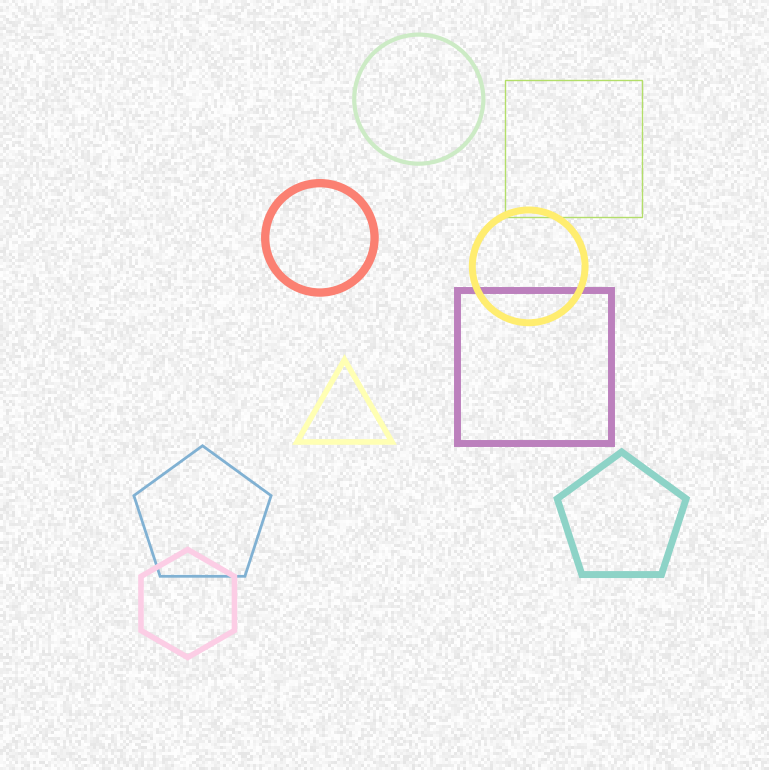[{"shape": "pentagon", "thickness": 2.5, "radius": 0.44, "center": [0.807, 0.325]}, {"shape": "triangle", "thickness": 2, "radius": 0.36, "center": [0.447, 0.462]}, {"shape": "circle", "thickness": 3, "radius": 0.36, "center": [0.415, 0.691]}, {"shape": "pentagon", "thickness": 1, "radius": 0.47, "center": [0.263, 0.327]}, {"shape": "square", "thickness": 0.5, "radius": 0.44, "center": [0.745, 0.807]}, {"shape": "hexagon", "thickness": 2, "radius": 0.35, "center": [0.244, 0.216]}, {"shape": "square", "thickness": 2.5, "radius": 0.5, "center": [0.694, 0.524]}, {"shape": "circle", "thickness": 1.5, "radius": 0.42, "center": [0.544, 0.871]}, {"shape": "circle", "thickness": 2.5, "radius": 0.37, "center": [0.687, 0.654]}]